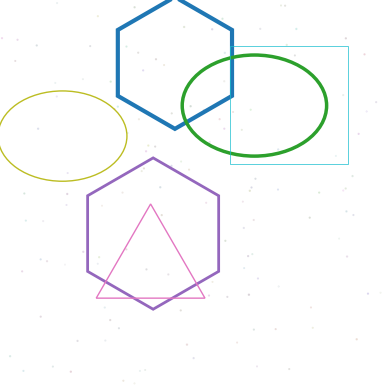[{"shape": "hexagon", "thickness": 3, "radius": 0.86, "center": [0.454, 0.837]}, {"shape": "oval", "thickness": 2.5, "radius": 0.94, "center": [0.661, 0.726]}, {"shape": "hexagon", "thickness": 2, "radius": 0.98, "center": [0.398, 0.393]}, {"shape": "triangle", "thickness": 1, "radius": 0.82, "center": [0.391, 0.307]}, {"shape": "oval", "thickness": 1, "radius": 0.84, "center": [0.162, 0.647]}, {"shape": "square", "thickness": 0.5, "radius": 0.77, "center": [0.75, 0.728]}]